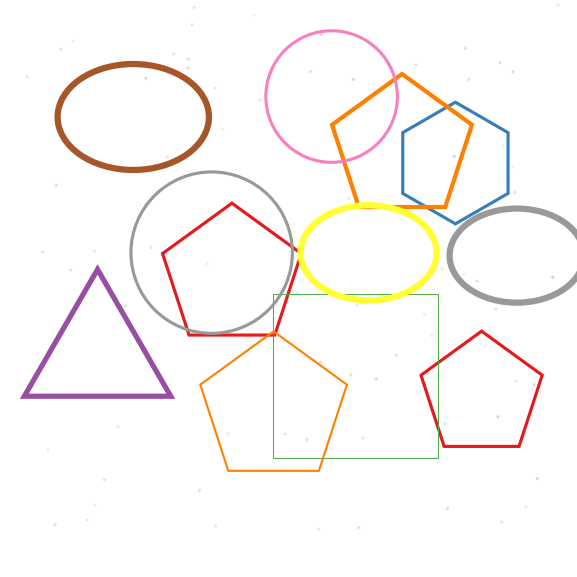[{"shape": "pentagon", "thickness": 1.5, "radius": 0.55, "center": [0.834, 0.315]}, {"shape": "pentagon", "thickness": 1.5, "radius": 0.63, "center": [0.402, 0.521]}, {"shape": "hexagon", "thickness": 1.5, "radius": 0.53, "center": [0.789, 0.717]}, {"shape": "square", "thickness": 0.5, "radius": 0.71, "center": [0.615, 0.348]}, {"shape": "triangle", "thickness": 2.5, "radius": 0.73, "center": [0.169, 0.386]}, {"shape": "pentagon", "thickness": 2, "radius": 0.64, "center": [0.696, 0.744]}, {"shape": "pentagon", "thickness": 1, "radius": 0.67, "center": [0.474, 0.292]}, {"shape": "oval", "thickness": 3, "radius": 0.59, "center": [0.638, 0.561]}, {"shape": "oval", "thickness": 3, "radius": 0.66, "center": [0.231, 0.797]}, {"shape": "circle", "thickness": 1.5, "radius": 0.57, "center": [0.574, 0.832]}, {"shape": "oval", "thickness": 3, "radius": 0.58, "center": [0.895, 0.557]}, {"shape": "circle", "thickness": 1.5, "radius": 0.7, "center": [0.366, 0.562]}]